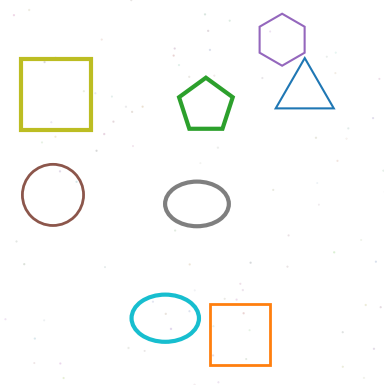[{"shape": "triangle", "thickness": 1.5, "radius": 0.44, "center": [0.792, 0.762]}, {"shape": "square", "thickness": 2, "radius": 0.39, "center": [0.624, 0.132]}, {"shape": "pentagon", "thickness": 3, "radius": 0.37, "center": [0.535, 0.725]}, {"shape": "hexagon", "thickness": 1.5, "radius": 0.34, "center": [0.733, 0.897]}, {"shape": "circle", "thickness": 2, "radius": 0.4, "center": [0.138, 0.494]}, {"shape": "oval", "thickness": 3, "radius": 0.41, "center": [0.512, 0.47]}, {"shape": "square", "thickness": 3, "radius": 0.46, "center": [0.145, 0.754]}, {"shape": "oval", "thickness": 3, "radius": 0.44, "center": [0.429, 0.173]}]